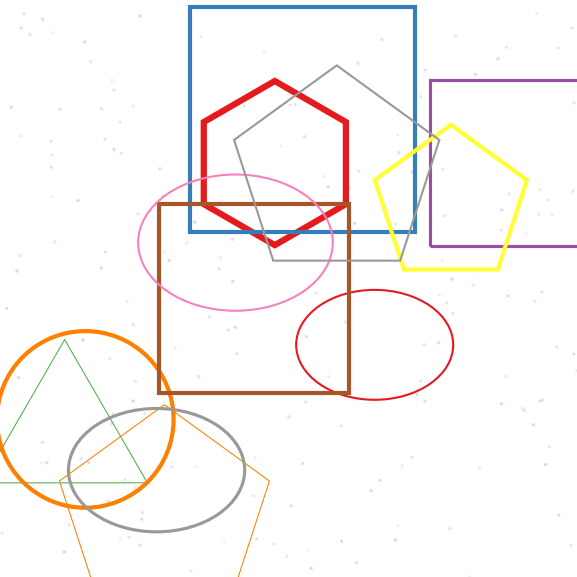[{"shape": "hexagon", "thickness": 3, "radius": 0.71, "center": [0.476, 0.717]}, {"shape": "oval", "thickness": 1, "radius": 0.68, "center": [0.649, 0.402]}, {"shape": "square", "thickness": 2, "radius": 0.97, "center": [0.523, 0.793]}, {"shape": "triangle", "thickness": 0.5, "radius": 0.83, "center": [0.112, 0.246]}, {"shape": "square", "thickness": 1.5, "radius": 0.72, "center": [0.889, 0.718]}, {"shape": "circle", "thickness": 2, "radius": 0.76, "center": [0.148, 0.273]}, {"shape": "pentagon", "thickness": 0.5, "radius": 0.96, "center": [0.285, 0.107]}, {"shape": "pentagon", "thickness": 2, "radius": 0.69, "center": [0.781, 0.645]}, {"shape": "square", "thickness": 2, "radius": 0.82, "center": [0.44, 0.482]}, {"shape": "oval", "thickness": 1, "radius": 0.84, "center": [0.408, 0.579]}, {"shape": "pentagon", "thickness": 1, "radius": 0.93, "center": [0.583, 0.699]}, {"shape": "oval", "thickness": 1.5, "radius": 0.76, "center": [0.271, 0.185]}]